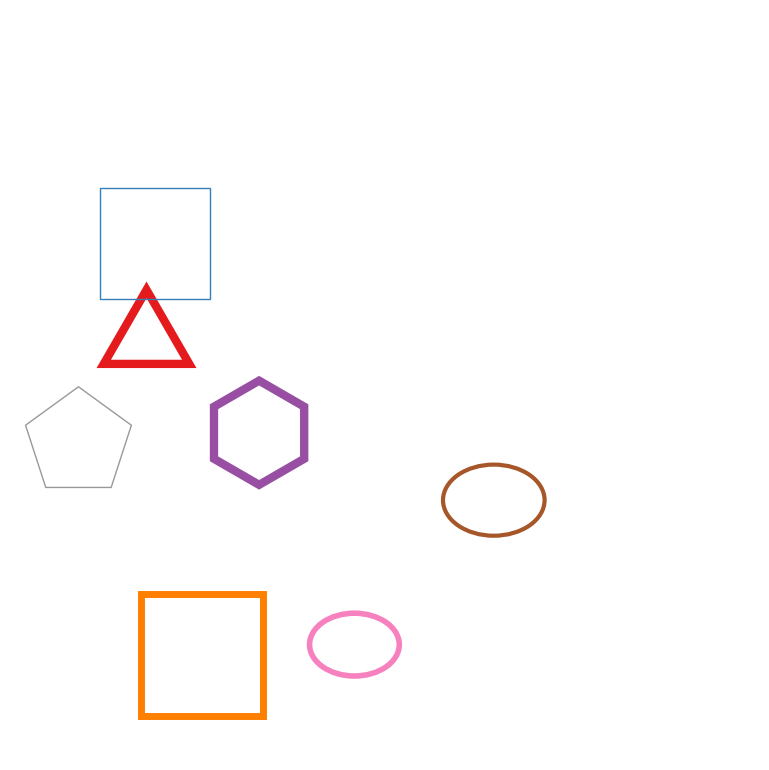[{"shape": "triangle", "thickness": 3, "radius": 0.32, "center": [0.19, 0.559]}, {"shape": "square", "thickness": 0.5, "radius": 0.36, "center": [0.201, 0.683]}, {"shape": "hexagon", "thickness": 3, "radius": 0.34, "center": [0.336, 0.438]}, {"shape": "square", "thickness": 2.5, "radius": 0.4, "center": [0.262, 0.149]}, {"shape": "oval", "thickness": 1.5, "radius": 0.33, "center": [0.641, 0.35]}, {"shape": "oval", "thickness": 2, "radius": 0.29, "center": [0.46, 0.163]}, {"shape": "pentagon", "thickness": 0.5, "radius": 0.36, "center": [0.102, 0.425]}]